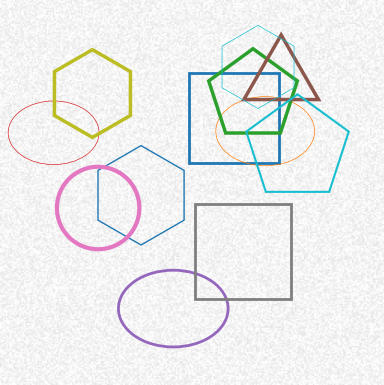[{"shape": "hexagon", "thickness": 1, "radius": 0.65, "center": [0.366, 0.493]}, {"shape": "square", "thickness": 2, "radius": 0.59, "center": [0.607, 0.694]}, {"shape": "oval", "thickness": 0.5, "radius": 0.64, "center": [0.689, 0.659]}, {"shape": "pentagon", "thickness": 2.5, "radius": 0.6, "center": [0.657, 0.752]}, {"shape": "oval", "thickness": 0.5, "radius": 0.59, "center": [0.139, 0.655]}, {"shape": "oval", "thickness": 2, "radius": 0.71, "center": [0.45, 0.198]}, {"shape": "triangle", "thickness": 2.5, "radius": 0.56, "center": [0.73, 0.797]}, {"shape": "circle", "thickness": 3, "radius": 0.54, "center": [0.255, 0.46]}, {"shape": "square", "thickness": 2, "radius": 0.62, "center": [0.631, 0.346]}, {"shape": "hexagon", "thickness": 2.5, "radius": 0.57, "center": [0.24, 0.757]}, {"shape": "pentagon", "thickness": 1.5, "radius": 0.7, "center": [0.773, 0.615]}, {"shape": "hexagon", "thickness": 0.5, "radius": 0.54, "center": [0.67, 0.826]}]